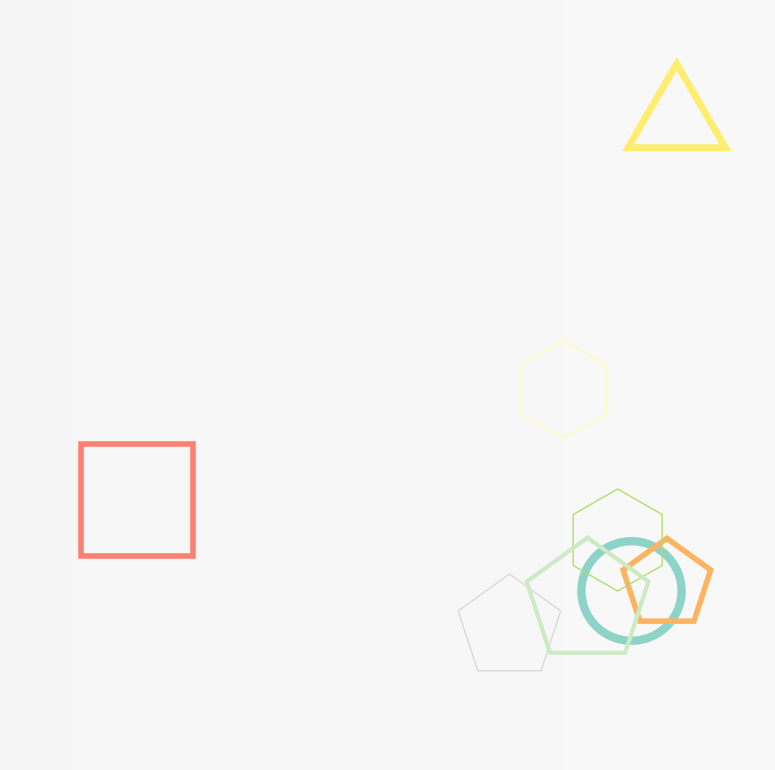[{"shape": "circle", "thickness": 3, "radius": 0.32, "center": [0.815, 0.233]}, {"shape": "hexagon", "thickness": 0.5, "radius": 0.32, "center": [0.727, 0.494]}, {"shape": "square", "thickness": 2, "radius": 0.36, "center": [0.177, 0.351]}, {"shape": "pentagon", "thickness": 2, "radius": 0.3, "center": [0.86, 0.241]}, {"shape": "hexagon", "thickness": 0.5, "radius": 0.33, "center": [0.797, 0.299]}, {"shape": "pentagon", "thickness": 0.5, "radius": 0.35, "center": [0.657, 0.185]}, {"shape": "pentagon", "thickness": 1.5, "radius": 0.41, "center": [0.758, 0.219]}, {"shape": "triangle", "thickness": 2.5, "radius": 0.36, "center": [0.873, 0.844]}]